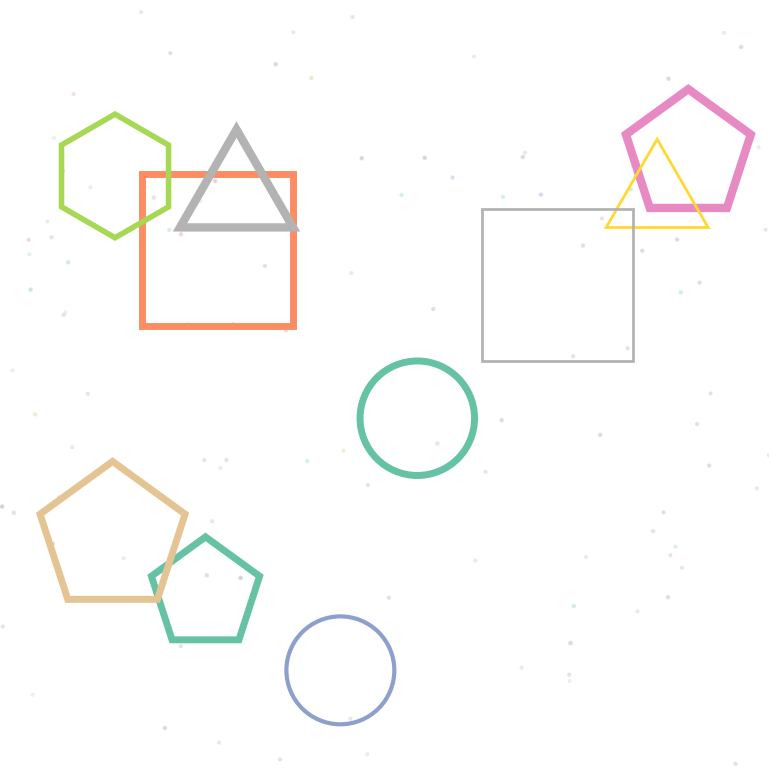[{"shape": "circle", "thickness": 2.5, "radius": 0.37, "center": [0.542, 0.457]}, {"shape": "pentagon", "thickness": 2.5, "radius": 0.37, "center": [0.267, 0.229]}, {"shape": "square", "thickness": 2.5, "radius": 0.49, "center": [0.283, 0.675]}, {"shape": "circle", "thickness": 1.5, "radius": 0.35, "center": [0.442, 0.129]}, {"shape": "pentagon", "thickness": 3, "radius": 0.43, "center": [0.894, 0.799]}, {"shape": "hexagon", "thickness": 2, "radius": 0.4, "center": [0.149, 0.771]}, {"shape": "triangle", "thickness": 1, "radius": 0.38, "center": [0.853, 0.743]}, {"shape": "pentagon", "thickness": 2.5, "radius": 0.5, "center": [0.146, 0.302]}, {"shape": "square", "thickness": 1, "radius": 0.49, "center": [0.724, 0.63]}, {"shape": "triangle", "thickness": 3, "radius": 0.42, "center": [0.307, 0.747]}]